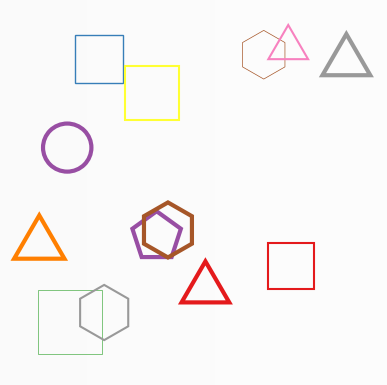[{"shape": "square", "thickness": 1.5, "radius": 0.3, "center": [0.751, 0.309]}, {"shape": "triangle", "thickness": 3, "radius": 0.36, "center": [0.53, 0.25]}, {"shape": "square", "thickness": 1, "radius": 0.31, "center": [0.256, 0.846]}, {"shape": "square", "thickness": 0.5, "radius": 0.42, "center": [0.18, 0.164]}, {"shape": "circle", "thickness": 3, "radius": 0.31, "center": [0.173, 0.617]}, {"shape": "pentagon", "thickness": 3, "radius": 0.33, "center": [0.404, 0.386]}, {"shape": "triangle", "thickness": 3, "radius": 0.37, "center": [0.101, 0.366]}, {"shape": "square", "thickness": 1.5, "radius": 0.35, "center": [0.392, 0.758]}, {"shape": "hexagon", "thickness": 3, "radius": 0.36, "center": [0.433, 0.403]}, {"shape": "hexagon", "thickness": 0.5, "radius": 0.32, "center": [0.681, 0.858]}, {"shape": "triangle", "thickness": 1.5, "radius": 0.3, "center": [0.744, 0.876]}, {"shape": "hexagon", "thickness": 1.5, "radius": 0.36, "center": [0.269, 0.188]}, {"shape": "triangle", "thickness": 3, "radius": 0.36, "center": [0.894, 0.84]}]